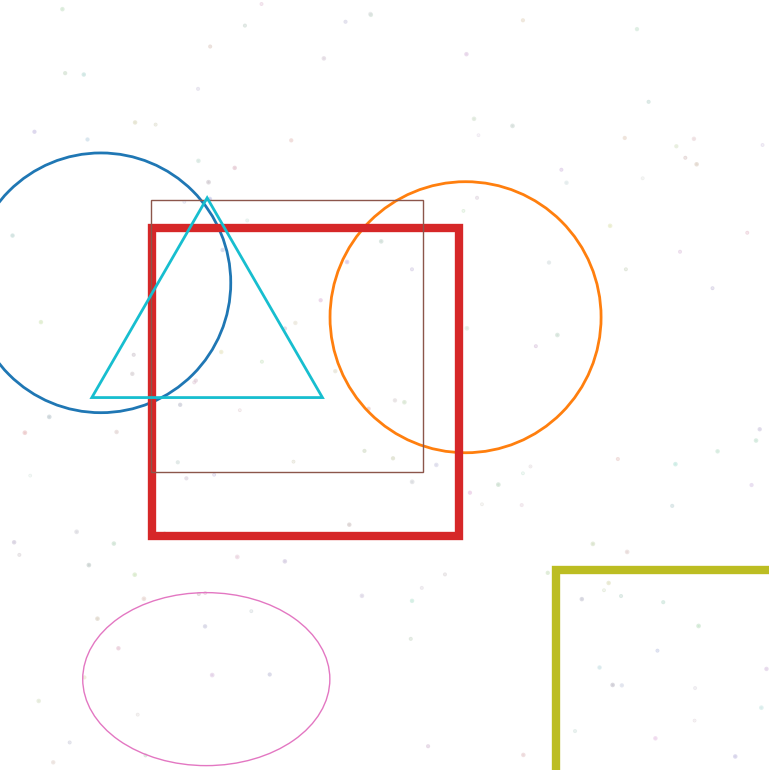[{"shape": "circle", "thickness": 1, "radius": 0.84, "center": [0.131, 0.633]}, {"shape": "circle", "thickness": 1, "radius": 0.88, "center": [0.605, 0.588]}, {"shape": "square", "thickness": 3, "radius": 1.0, "center": [0.397, 0.504]}, {"shape": "square", "thickness": 0.5, "radius": 0.88, "center": [0.373, 0.564]}, {"shape": "oval", "thickness": 0.5, "radius": 0.8, "center": [0.268, 0.118]}, {"shape": "square", "thickness": 3, "radius": 0.76, "center": [0.874, 0.107]}, {"shape": "triangle", "thickness": 1, "radius": 0.86, "center": [0.269, 0.57]}]